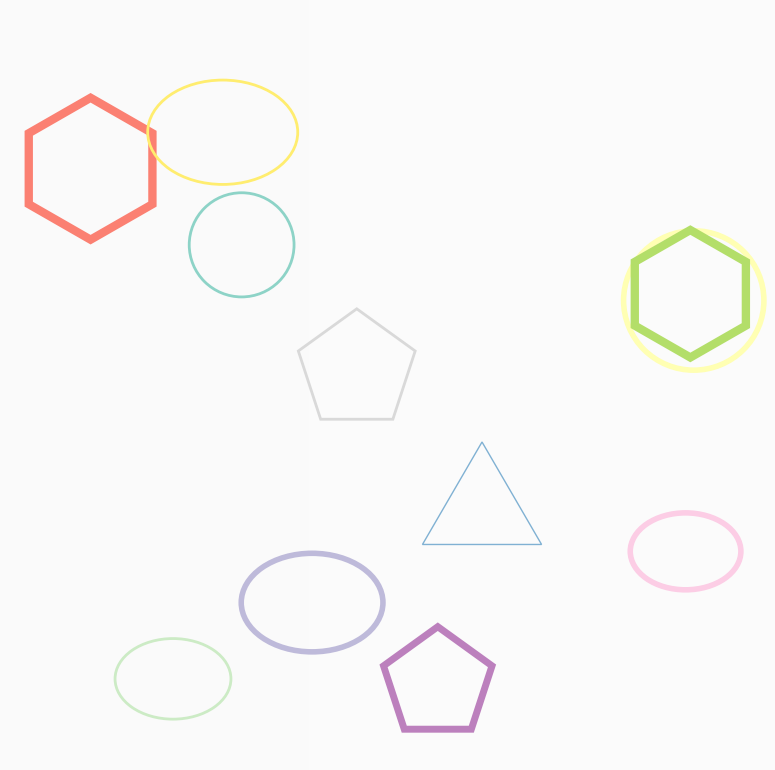[{"shape": "circle", "thickness": 1, "radius": 0.34, "center": [0.312, 0.682]}, {"shape": "circle", "thickness": 2, "radius": 0.45, "center": [0.895, 0.61]}, {"shape": "oval", "thickness": 2, "radius": 0.46, "center": [0.403, 0.217]}, {"shape": "hexagon", "thickness": 3, "radius": 0.46, "center": [0.117, 0.781]}, {"shape": "triangle", "thickness": 0.5, "radius": 0.44, "center": [0.622, 0.337]}, {"shape": "hexagon", "thickness": 3, "radius": 0.41, "center": [0.891, 0.619]}, {"shape": "oval", "thickness": 2, "radius": 0.36, "center": [0.885, 0.284]}, {"shape": "pentagon", "thickness": 1, "radius": 0.4, "center": [0.46, 0.52]}, {"shape": "pentagon", "thickness": 2.5, "radius": 0.37, "center": [0.565, 0.113]}, {"shape": "oval", "thickness": 1, "radius": 0.37, "center": [0.223, 0.118]}, {"shape": "oval", "thickness": 1, "radius": 0.48, "center": [0.287, 0.828]}]